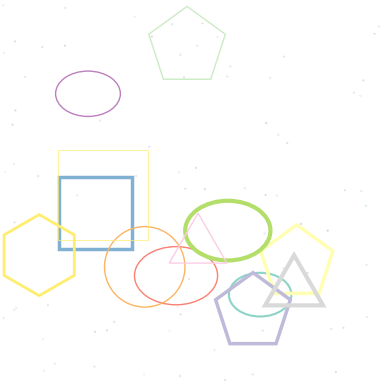[{"shape": "oval", "thickness": 1.5, "radius": 0.41, "center": [0.676, 0.235]}, {"shape": "pentagon", "thickness": 2.5, "radius": 0.49, "center": [0.771, 0.318]}, {"shape": "pentagon", "thickness": 2.5, "radius": 0.51, "center": [0.657, 0.19]}, {"shape": "oval", "thickness": 1, "radius": 0.54, "center": [0.457, 0.284]}, {"shape": "square", "thickness": 2.5, "radius": 0.47, "center": [0.248, 0.447]}, {"shape": "circle", "thickness": 1, "radius": 0.52, "center": [0.376, 0.307]}, {"shape": "oval", "thickness": 3, "radius": 0.55, "center": [0.592, 0.401]}, {"shape": "triangle", "thickness": 1, "radius": 0.43, "center": [0.514, 0.36]}, {"shape": "triangle", "thickness": 3, "radius": 0.43, "center": [0.764, 0.25]}, {"shape": "oval", "thickness": 1, "radius": 0.42, "center": [0.229, 0.756]}, {"shape": "pentagon", "thickness": 1, "radius": 0.52, "center": [0.486, 0.879]}, {"shape": "square", "thickness": 0.5, "radius": 0.59, "center": [0.267, 0.493]}, {"shape": "hexagon", "thickness": 2, "radius": 0.53, "center": [0.102, 0.337]}]